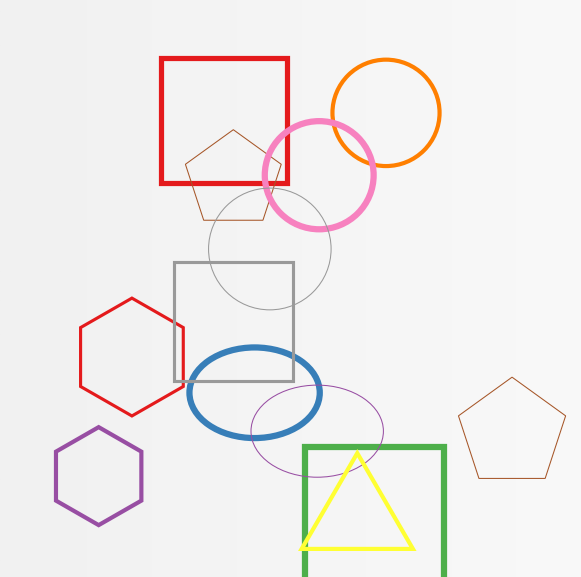[{"shape": "square", "thickness": 2.5, "radius": 0.54, "center": [0.386, 0.79]}, {"shape": "hexagon", "thickness": 1.5, "radius": 0.51, "center": [0.227, 0.381]}, {"shape": "oval", "thickness": 3, "radius": 0.56, "center": [0.438, 0.319]}, {"shape": "square", "thickness": 3, "radius": 0.6, "center": [0.644, 0.106]}, {"shape": "hexagon", "thickness": 2, "radius": 0.42, "center": [0.17, 0.175]}, {"shape": "oval", "thickness": 0.5, "radius": 0.57, "center": [0.546, 0.253]}, {"shape": "circle", "thickness": 2, "radius": 0.46, "center": [0.664, 0.804]}, {"shape": "triangle", "thickness": 2, "radius": 0.55, "center": [0.615, 0.104]}, {"shape": "pentagon", "thickness": 0.5, "radius": 0.48, "center": [0.881, 0.249]}, {"shape": "pentagon", "thickness": 0.5, "radius": 0.43, "center": [0.401, 0.688]}, {"shape": "circle", "thickness": 3, "radius": 0.47, "center": [0.549, 0.696]}, {"shape": "square", "thickness": 1.5, "radius": 0.51, "center": [0.401, 0.442]}, {"shape": "circle", "thickness": 0.5, "radius": 0.53, "center": [0.464, 0.568]}]